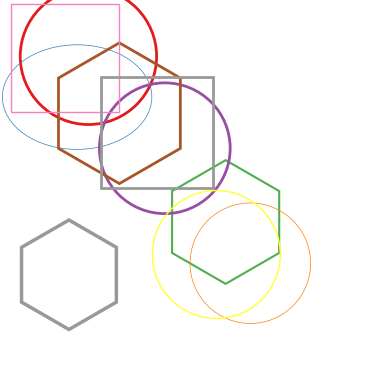[{"shape": "circle", "thickness": 2, "radius": 0.89, "center": [0.23, 0.854]}, {"shape": "oval", "thickness": 0.5, "radius": 0.97, "center": [0.2, 0.748]}, {"shape": "hexagon", "thickness": 1.5, "radius": 0.8, "center": [0.586, 0.423]}, {"shape": "circle", "thickness": 2, "radius": 0.85, "center": [0.428, 0.615]}, {"shape": "circle", "thickness": 0.5, "radius": 0.78, "center": [0.65, 0.316]}, {"shape": "circle", "thickness": 1, "radius": 0.83, "center": [0.562, 0.339]}, {"shape": "hexagon", "thickness": 2, "radius": 0.91, "center": [0.31, 0.706]}, {"shape": "square", "thickness": 1, "radius": 0.7, "center": [0.169, 0.848]}, {"shape": "hexagon", "thickness": 2.5, "radius": 0.71, "center": [0.179, 0.286]}, {"shape": "square", "thickness": 2, "radius": 0.72, "center": [0.408, 0.657]}]